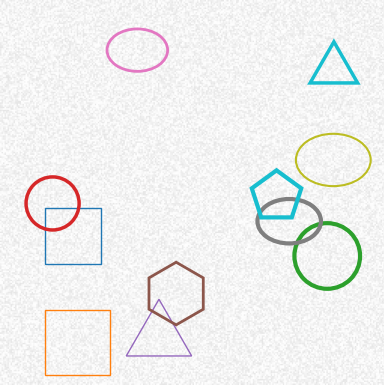[{"shape": "square", "thickness": 1, "radius": 0.36, "center": [0.19, 0.387]}, {"shape": "square", "thickness": 1, "radius": 0.42, "center": [0.202, 0.111]}, {"shape": "circle", "thickness": 3, "radius": 0.43, "center": [0.85, 0.335]}, {"shape": "circle", "thickness": 2.5, "radius": 0.34, "center": [0.137, 0.472]}, {"shape": "triangle", "thickness": 1, "radius": 0.49, "center": [0.413, 0.124]}, {"shape": "hexagon", "thickness": 2, "radius": 0.41, "center": [0.457, 0.238]}, {"shape": "oval", "thickness": 2, "radius": 0.39, "center": [0.357, 0.87]}, {"shape": "oval", "thickness": 3, "radius": 0.41, "center": [0.751, 0.425]}, {"shape": "oval", "thickness": 1.5, "radius": 0.49, "center": [0.866, 0.585]}, {"shape": "triangle", "thickness": 2.5, "radius": 0.36, "center": [0.867, 0.82]}, {"shape": "pentagon", "thickness": 3, "radius": 0.34, "center": [0.718, 0.49]}]